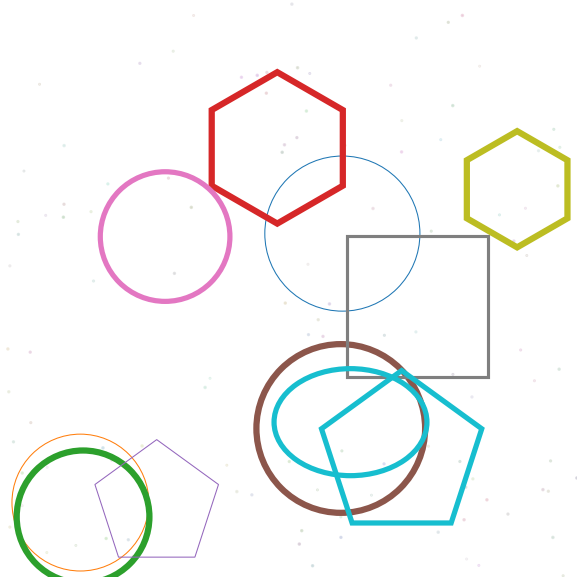[{"shape": "circle", "thickness": 0.5, "radius": 0.67, "center": [0.593, 0.595]}, {"shape": "circle", "thickness": 0.5, "radius": 0.59, "center": [0.139, 0.129]}, {"shape": "circle", "thickness": 3, "radius": 0.57, "center": [0.144, 0.104]}, {"shape": "hexagon", "thickness": 3, "radius": 0.66, "center": [0.48, 0.743]}, {"shape": "pentagon", "thickness": 0.5, "radius": 0.56, "center": [0.271, 0.125]}, {"shape": "circle", "thickness": 3, "radius": 0.73, "center": [0.59, 0.257]}, {"shape": "circle", "thickness": 2.5, "radius": 0.56, "center": [0.286, 0.589]}, {"shape": "square", "thickness": 1.5, "radius": 0.61, "center": [0.723, 0.468]}, {"shape": "hexagon", "thickness": 3, "radius": 0.5, "center": [0.896, 0.671]}, {"shape": "pentagon", "thickness": 2.5, "radius": 0.73, "center": [0.695, 0.212]}, {"shape": "oval", "thickness": 2.5, "radius": 0.66, "center": [0.607, 0.268]}]